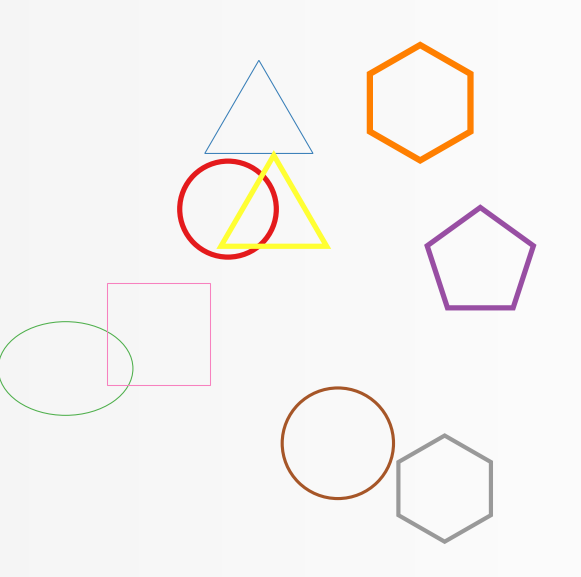[{"shape": "circle", "thickness": 2.5, "radius": 0.42, "center": [0.392, 0.637]}, {"shape": "triangle", "thickness": 0.5, "radius": 0.54, "center": [0.445, 0.787]}, {"shape": "oval", "thickness": 0.5, "radius": 0.58, "center": [0.113, 0.361]}, {"shape": "pentagon", "thickness": 2.5, "radius": 0.48, "center": [0.826, 0.544]}, {"shape": "hexagon", "thickness": 3, "radius": 0.5, "center": [0.723, 0.821]}, {"shape": "triangle", "thickness": 2.5, "radius": 0.53, "center": [0.471, 0.625]}, {"shape": "circle", "thickness": 1.5, "radius": 0.48, "center": [0.581, 0.232]}, {"shape": "square", "thickness": 0.5, "radius": 0.44, "center": [0.273, 0.421]}, {"shape": "hexagon", "thickness": 2, "radius": 0.46, "center": [0.765, 0.153]}]